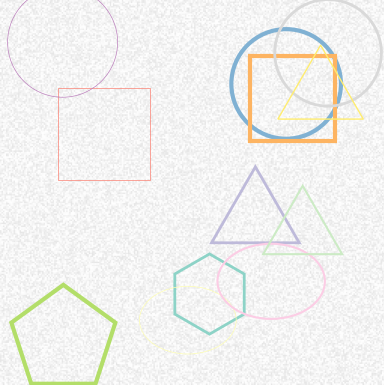[{"shape": "hexagon", "thickness": 2, "radius": 0.52, "center": [0.544, 0.236]}, {"shape": "oval", "thickness": 0.5, "radius": 0.63, "center": [0.488, 0.168]}, {"shape": "triangle", "thickness": 2, "radius": 0.66, "center": [0.663, 0.435]}, {"shape": "square", "thickness": 0.5, "radius": 0.6, "center": [0.269, 0.653]}, {"shape": "circle", "thickness": 3, "radius": 0.71, "center": [0.743, 0.782]}, {"shape": "square", "thickness": 3, "radius": 0.55, "center": [0.759, 0.745]}, {"shape": "pentagon", "thickness": 3, "radius": 0.71, "center": [0.165, 0.118]}, {"shape": "oval", "thickness": 1.5, "radius": 0.7, "center": [0.704, 0.269]}, {"shape": "circle", "thickness": 2, "radius": 0.69, "center": [0.852, 0.863]}, {"shape": "circle", "thickness": 0.5, "radius": 0.71, "center": [0.163, 0.89]}, {"shape": "triangle", "thickness": 1.5, "radius": 0.59, "center": [0.786, 0.399]}, {"shape": "triangle", "thickness": 1, "radius": 0.64, "center": [0.833, 0.755]}]